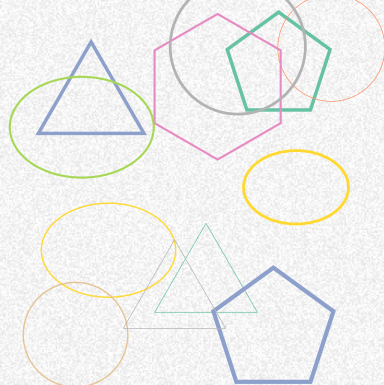[{"shape": "pentagon", "thickness": 2.5, "radius": 0.7, "center": [0.724, 0.828]}, {"shape": "triangle", "thickness": 0.5, "radius": 0.77, "center": [0.535, 0.266]}, {"shape": "circle", "thickness": 0.5, "radius": 0.7, "center": [0.861, 0.876]}, {"shape": "pentagon", "thickness": 3, "radius": 0.82, "center": [0.71, 0.141]}, {"shape": "triangle", "thickness": 2.5, "radius": 0.79, "center": [0.237, 0.733]}, {"shape": "hexagon", "thickness": 1.5, "radius": 0.95, "center": [0.565, 0.775]}, {"shape": "oval", "thickness": 1.5, "radius": 0.93, "center": [0.212, 0.67]}, {"shape": "oval", "thickness": 1, "radius": 0.87, "center": [0.282, 0.35]}, {"shape": "oval", "thickness": 2, "radius": 0.68, "center": [0.769, 0.513]}, {"shape": "circle", "thickness": 1, "radius": 0.68, "center": [0.196, 0.131]}, {"shape": "circle", "thickness": 2, "radius": 0.88, "center": [0.618, 0.879]}, {"shape": "triangle", "thickness": 0.5, "radius": 0.77, "center": [0.453, 0.224]}]